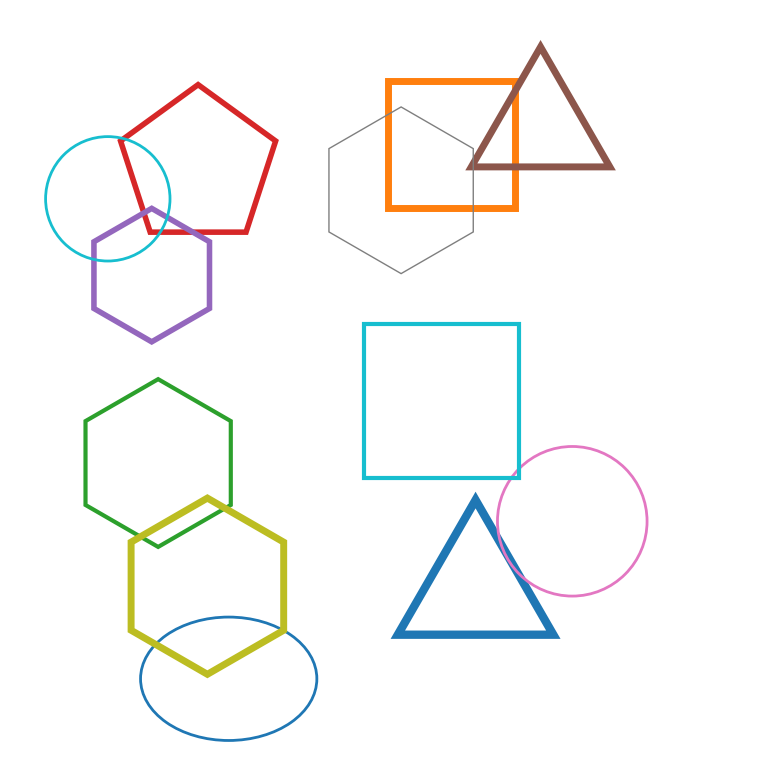[{"shape": "triangle", "thickness": 3, "radius": 0.58, "center": [0.618, 0.234]}, {"shape": "oval", "thickness": 1, "radius": 0.57, "center": [0.297, 0.118]}, {"shape": "square", "thickness": 2.5, "radius": 0.41, "center": [0.587, 0.812]}, {"shape": "hexagon", "thickness": 1.5, "radius": 0.54, "center": [0.205, 0.399]}, {"shape": "pentagon", "thickness": 2, "radius": 0.53, "center": [0.257, 0.784]}, {"shape": "hexagon", "thickness": 2, "radius": 0.43, "center": [0.197, 0.643]}, {"shape": "triangle", "thickness": 2.5, "radius": 0.52, "center": [0.702, 0.835]}, {"shape": "circle", "thickness": 1, "radius": 0.49, "center": [0.743, 0.323]}, {"shape": "hexagon", "thickness": 0.5, "radius": 0.54, "center": [0.521, 0.753]}, {"shape": "hexagon", "thickness": 2.5, "radius": 0.57, "center": [0.269, 0.239]}, {"shape": "circle", "thickness": 1, "radius": 0.4, "center": [0.14, 0.742]}, {"shape": "square", "thickness": 1.5, "radius": 0.5, "center": [0.573, 0.479]}]